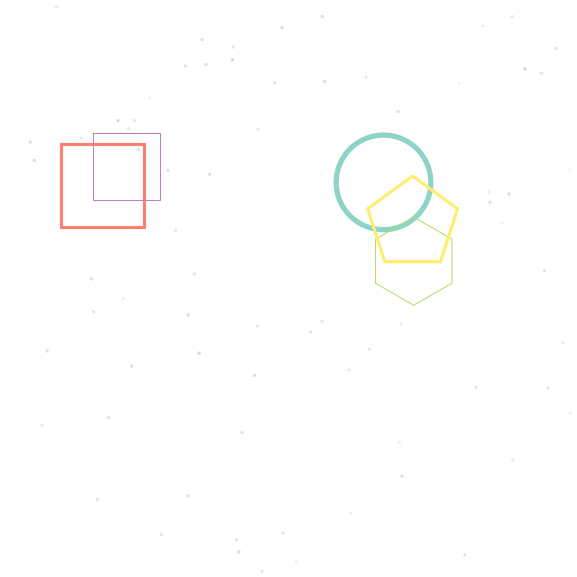[{"shape": "circle", "thickness": 2.5, "radius": 0.41, "center": [0.664, 0.683]}, {"shape": "square", "thickness": 1.5, "radius": 0.36, "center": [0.178, 0.678]}, {"shape": "hexagon", "thickness": 0.5, "radius": 0.38, "center": [0.716, 0.547]}, {"shape": "square", "thickness": 0.5, "radius": 0.29, "center": [0.219, 0.711]}, {"shape": "pentagon", "thickness": 1.5, "radius": 0.41, "center": [0.714, 0.612]}]